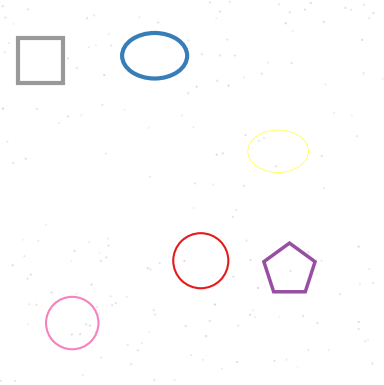[{"shape": "circle", "thickness": 1.5, "radius": 0.36, "center": [0.522, 0.323]}, {"shape": "oval", "thickness": 3, "radius": 0.42, "center": [0.402, 0.855]}, {"shape": "pentagon", "thickness": 2.5, "radius": 0.35, "center": [0.752, 0.299]}, {"shape": "oval", "thickness": 0.5, "radius": 0.39, "center": [0.722, 0.607]}, {"shape": "circle", "thickness": 1.5, "radius": 0.34, "center": [0.188, 0.161]}, {"shape": "square", "thickness": 3, "radius": 0.3, "center": [0.105, 0.843]}]